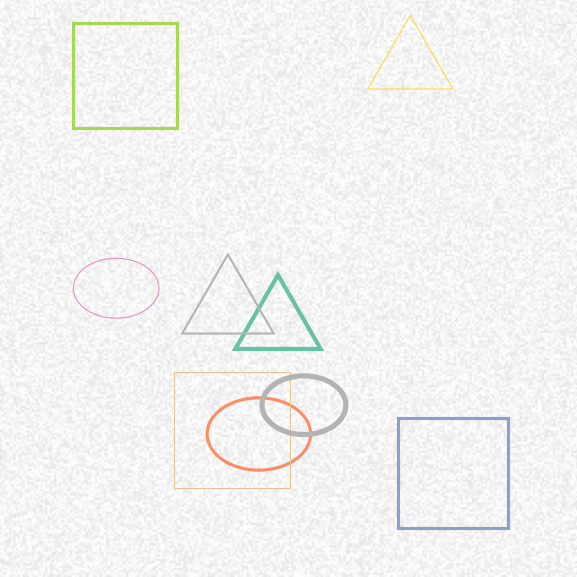[{"shape": "triangle", "thickness": 2, "radius": 0.43, "center": [0.481, 0.438]}, {"shape": "oval", "thickness": 1.5, "radius": 0.45, "center": [0.448, 0.248]}, {"shape": "square", "thickness": 1.5, "radius": 0.47, "center": [0.784, 0.18]}, {"shape": "oval", "thickness": 0.5, "radius": 0.37, "center": [0.201, 0.5]}, {"shape": "square", "thickness": 1.5, "radius": 0.45, "center": [0.217, 0.868]}, {"shape": "triangle", "thickness": 0.5, "radius": 0.43, "center": [0.71, 0.888]}, {"shape": "square", "thickness": 0.5, "radius": 0.5, "center": [0.402, 0.255]}, {"shape": "oval", "thickness": 2.5, "radius": 0.36, "center": [0.526, 0.298]}, {"shape": "triangle", "thickness": 1, "radius": 0.46, "center": [0.395, 0.467]}]